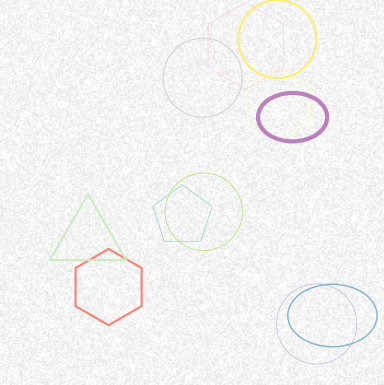[{"shape": "pentagon", "thickness": 0.5, "radius": 0.41, "center": [0.474, 0.439]}, {"shape": "hexagon", "thickness": 0.5, "radius": 0.47, "center": [0.725, 0.729]}, {"shape": "circle", "thickness": 0.5, "radius": 0.52, "center": [0.822, 0.159]}, {"shape": "hexagon", "thickness": 1.5, "radius": 0.5, "center": [0.282, 0.254]}, {"shape": "oval", "thickness": 1, "radius": 0.58, "center": [0.863, 0.18]}, {"shape": "circle", "thickness": 0.5, "radius": 0.5, "center": [0.529, 0.45]}, {"shape": "hexagon", "thickness": 0.5, "radius": 0.56, "center": [0.638, 0.881]}, {"shape": "circle", "thickness": 1, "radius": 0.51, "center": [0.526, 0.798]}, {"shape": "oval", "thickness": 3, "radius": 0.45, "center": [0.76, 0.696]}, {"shape": "triangle", "thickness": 1.5, "radius": 0.57, "center": [0.229, 0.382]}, {"shape": "circle", "thickness": 1.5, "radius": 0.51, "center": [0.72, 0.898]}]